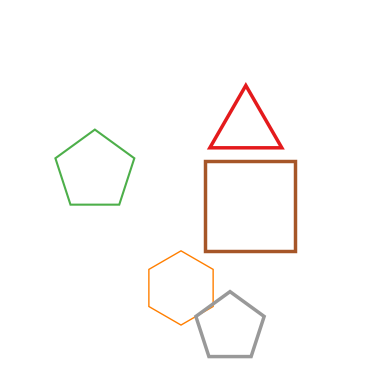[{"shape": "triangle", "thickness": 2.5, "radius": 0.54, "center": [0.639, 0.67]}, {"shape": "pentagon", "thickness": 1.5, "radius": 0.54, "center": [0.246, 0.556]}, {"shape": "hexagon", "thickness": 1, "radius": 0.48, "center": [0.47, 0.252]}, {"shape": "square", "thickness": 2.5, "radius": 0.58, "center": [0.649, 0.466]}, {"shape": "pentagon", "thickness": 2.5, "radius": 0.47, "center": [0.597, 0.149]}]